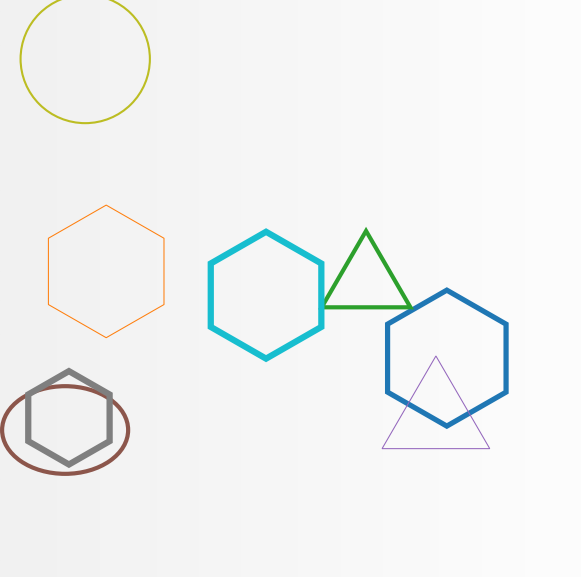[{"shape": "hexagon", "thickness": 2.5, "radius": 0.59, "center": [0.769, 0.379]}, {"shape": "hexagon", "thickness": 0.5, "radius": 0.57, "center": [0.183, 0.529]}, {"shape": "triangle", "thickness": 2, "radius": 0.44, "center": [0.63, 0.511]}, {"shape": "triangle", "thickness": 0.5, "radius": 0.53, "center": [0.75, 0.276]}, {"shape": "oval", "thickness": 2, "radius": 0.54, "center": [0.112, 0.255]}, {"shape": "hexagon", "thickness": 3, "radius": 0.4, "center": [0.119, 0.276]}, {"shape": "circle", "thickness": 1, "radius": 0.56, "center": [0.147, 0.897]}, {"shape": "hexagon", "thickness": 3, "radius": 0.55, "center": [0.458, 0.488]}]